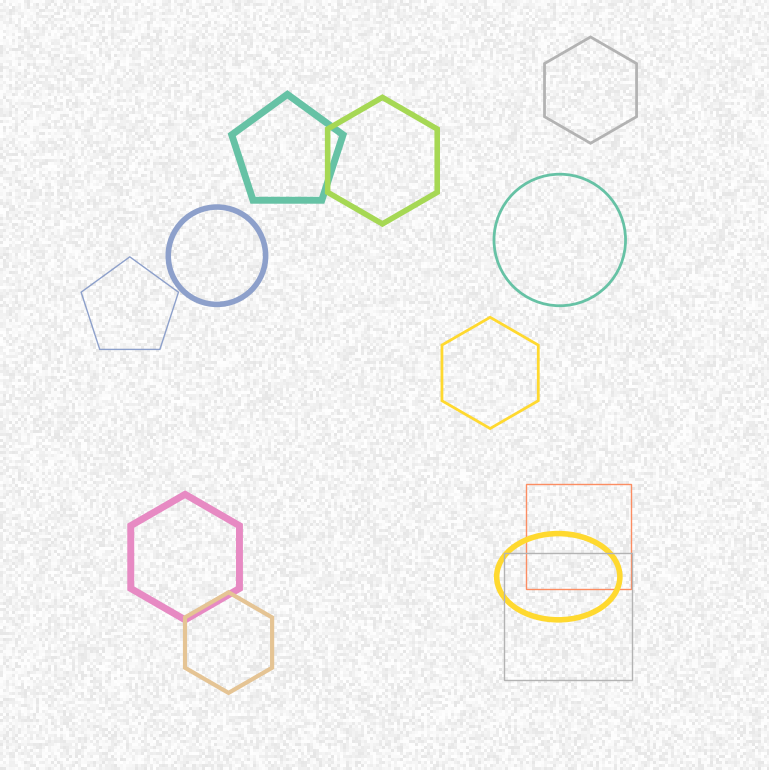[{"shape": "circle", "thickness": 1, "radius": 0.43, "center": [0.727, 0.688]}, {"shape": "pentagon", "thickness": 2.5, "radius": 0.38, "center": [0.373, 0.801]}, {"shape": "square", "thickness": 0.5, "radius": 0.34, "center": [0.752, 0.303]}, {"shape": "circle", "thickness": 2, "radius": 0.32, "center": [0.282, 0.668]}, {"shape": "pentagon", "thickness": 0.5, "radius": 0.33, "center": [0.169, 0.6]}, {"shape": "hexagon", "thickness": 2.5, "radius": 0.41, "center": [0.24, 0.277]}, {"shape": "hexagon", "thickness": 2, "radius": 0.41, "center": [0.497, 0.791]}, {"shape": "oval", "thickness": 2, "radius": 0.4, "center": [0.725, 0.251]}, {"shape": "hexagon", "thickness": 1, "radius": 0.36, "center": [0.637, 0.516]}, {"shape": "hexagon", "thickness": 1.5, "radius": 0.33, "center": [0.297, 0.165]}, {"shape": "hexagon", "thickness": 1, "radius": 0.35, "center": [0.767, 0.883]}, {"shape": "square", "thickness": 0.5, "radius": 0.41, "center": [0.738, 0.2]}]